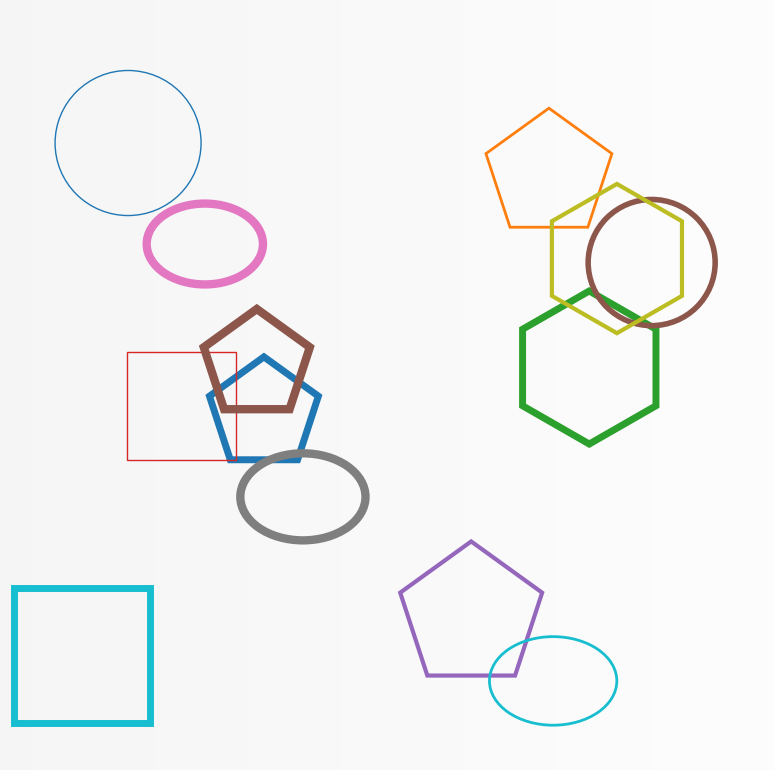[{"shape": "circle", "thickness": 0.5, "radius": 0.47, "center": [0.165, 0.814]}, {"shape": "pentagon", "thickness": 2.5, "radius": 0.37, "center": [0.341, 0.463]}, {"shape": "pentagon", "thickness": 1, "radius": 0.43, "center": [0.708, 0.774]}, {"shape": "hexagon", "thickness": 2.5, "radius": 0.5, "center": [0.76, 0.523]}, {"shape": "square", "thickness": 0.5, "radius": 0.35, "center": [0.234, 0.472]}, {"shape": "pentagon", "thickness": 1.5, "radius": 0.48, "center": [0.608, 0.201]}, {"shape": "circle", "thickness": 2, "radius": 0.41, "center": [0.841, 0.659]}, {"shape": "pentagon", "thickness": 3, "radius": 0.36, "center": [0.331, 0.527]}, {"shape": "oval", "thickness": 3, "radius": 0.38, "center": [0.264, 0.683]}, {"shape": "oval", "thickness": 3, "radius": 0.4, "center": [0.391, 0.355]}, {"shape": "hexagon", "thickness": 1.5, "radius": 0.48, "center": [0.796, 0.664]}, {"shape": "oval", "thickness": 1, "radius": 0.41, "center": [0.714, 0.116]}, {"shape": "square", "thickness": 2.5, "radius": 0.44, "center": [0.106, 0.149]}]